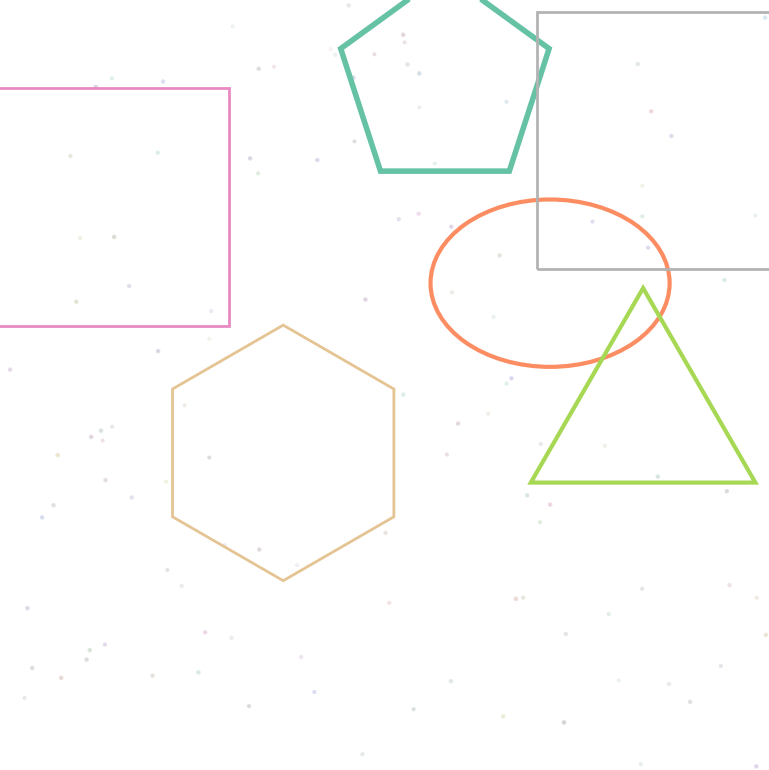[{"shape": "pentagon", "thickness": 2, "radius": 0.71, "center": [0.578, 0.893]}, {"shape": "oval", "thickness": 1.5, "radius": 0.78, "center": [0.714, 0.632]}, {"shape": "square", "thickness": 1, "radius": 0.77, "center": [0.142, 0.731]}, {"shape": "triangle", "thickness": 1.5, "radius": 0.84, "center": [0.835, 0.457]}, {"shape": "hexagon", "thickness": 1, "radius": 0.83, "center": [0.368, 0.412]}, {"shape": "square", "thickness": 1, "radius": 0.83, "center": [0.864, 0.818]}]